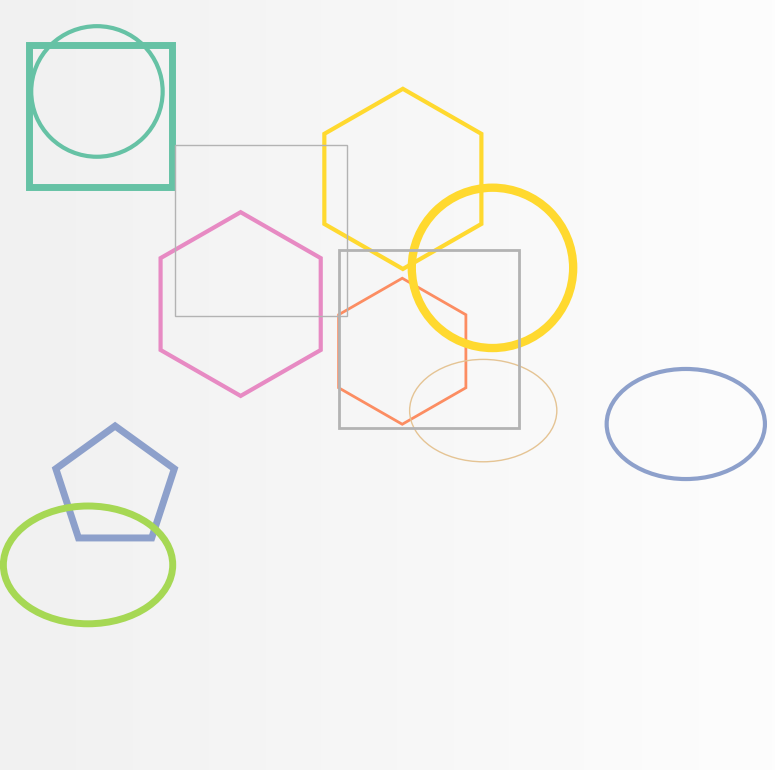[{"shape": "circle", "thickness": 1.5, "radius": 0.42, "center": [0.125, 0.881]}, {"shape": "square", "thickness": 2.5, "radius": 0.46, "center": [0.13, 0.85]}, {"shape": "hexagon", "thickness": 1, "radius": 0.47, "center": [0.519, 0.544]}, {"shape": "oval", "thickness": 1.5, "radius": 0.51, "center": [0.885, 0.449]}, {"shape": "pentagon", "thickness": 2.5, "radius": 0.4, "center": [0.149, 0.366]}, {"shape": "hexagon", "thickness": 1.5, "radius": 0.6, "center": [0.311, 0.605]}, {"shape": "oval", "thickness": 2.5, "radius": 0.55, "center": [0.114, 0.266]}, {"shape": "hexagon", "thickness": 1.5, "radius": 0.59, "center": [0.52, 0.768]}, {"shape": "circle", "thickness": 3, "radius": 0.52, "center": [0.635, 0.652]}, {"shape": "oval", "thickness": 0.5, "radius": 0.47, "center": [0.624, 0.467]}, {"shape": "square", "thickness": 0.5, "radius": 0.55, "center": [0.336, 0.701]}, {"shape": "square", "thickness": 1, "radius": 0.58, "center": [0.554, 0.56]}]